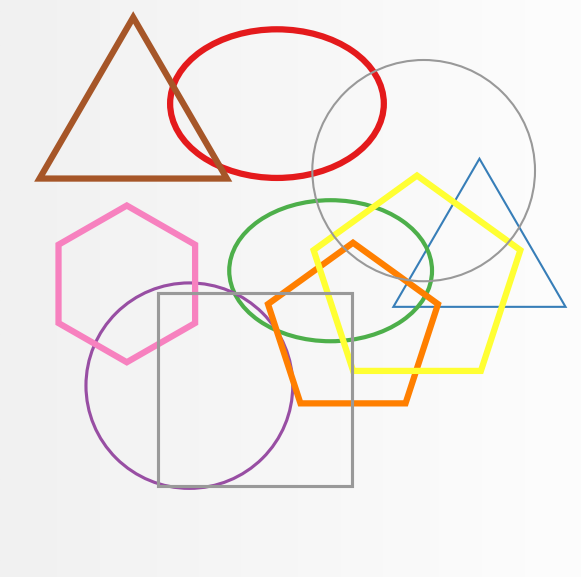[{"shape": "oval", "thickness": 3, "radius": 0.92, "center": [0.477, 0.82]}, {"shape": "triangle", "thickness": 1, "radius": 0.85, "center": [0.825, 0.553]}, {"shape": "oval", "thickness": 2, "radius": 0.87, "center": [0.569, 0.53]}, {"shape": "circle", "thickness": 1.5, "radius": 0.89, "center": [0.326, 0.331]}, {"shape": "pentagon", "thickness": 3, "radius": 0.77, "center": [0.607, 0.425]}, {"shape": "pentagon", "thickness": 3, "radius": 0.94, "center": [0.717, 0.508]}, {"shape": "triangle", "thickness": 3, "radius": 0.93, "center": [0.229, 0.783]}, {"shape": "hexagon", "thickness": 3, "radius": 0.68, "center": [0.218, 0.508]}, {"shape": "circle", "thickness": 1, "radius": 0.96, "center": [0.729, 0.704]}, {"shape": "square", "thickness": 1.5, "radius": 0.84, "center": [0.439, 0.325]}]